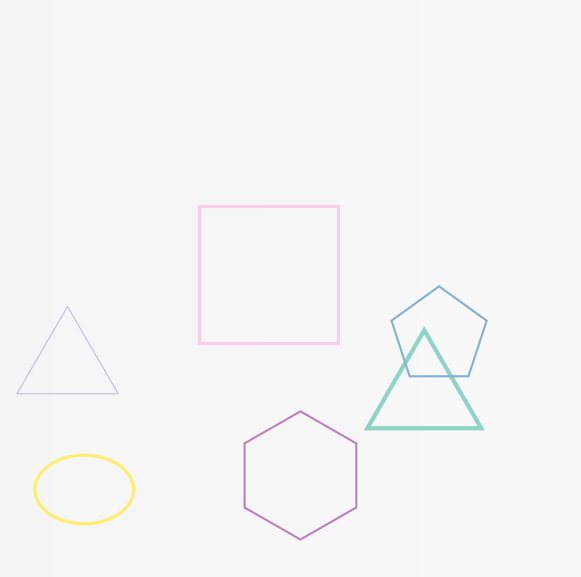[{"shape": "triangle", "thickness": 2, "radius": 0.57, "center": [0.73, 0.314]}, {"shape": "triangle", "thickness": 0.5, "radius": 0.5, "center": [0.116, 0.368]}, {"shape": "pentagon", "thickness": 1, "radius": 0.43, "center": [0.755, 0.417]}, {"shape": "square", "thickness": 1.5, "radius": 0.6, "center": [0.462, 0.524]}, {"shape": "hexagon", "thickness": 1, "radius": 0.55, "center": [0.517, 0.176]}, {"shape": "oval", "thickness": 1.5, "radius": 0.42, "center": [0.145, 0.152]}]